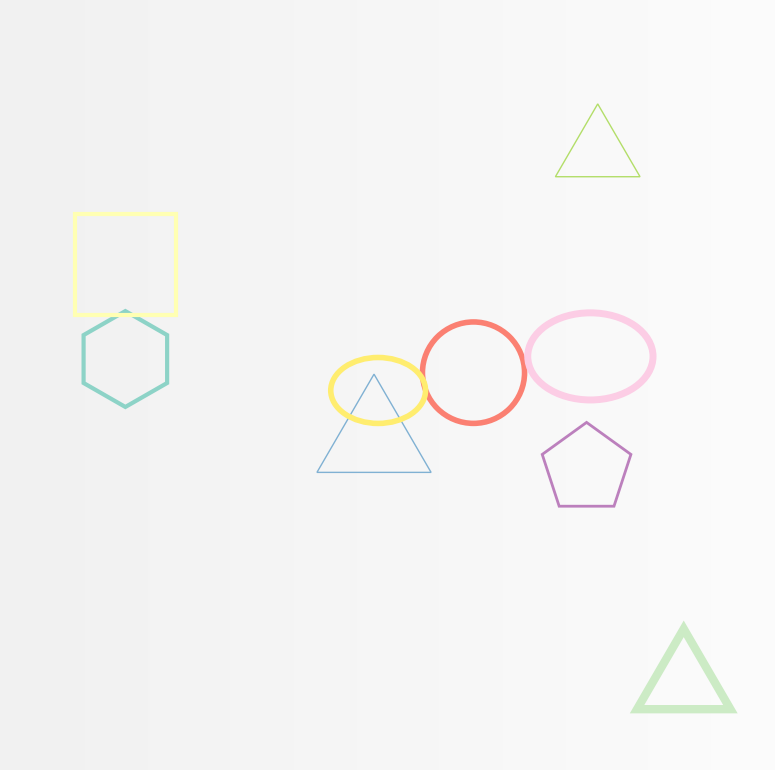[{"shape": "hexagon", "thickness": 1.5, "radius": 0.31, "center": [0.162, 0.534]}, {"shape": "square", "thickness": 1.5, "radius": 0.33, "center": [0.162, 0.656]}, {"shape": "circle", "thickness": 2, "radius": 0.33, "center": [0.611, 0.516]}, {"shape": "triangle", "thickness": 0.5, "radius": 0.43, "center": [0.483, 0.429]}, {"shape": "triangle", "thickness": 0.5, "radius": 0.32, "center": [0.771, 0.802]}, {"shape": "oval", "thickness": 2.5, "radius": 0.4, "center": [0.762, 0.537]}, {"shape": "pentagon", "thickness": 1, "radius": 0.3, "center": [0.757, 0.391]}, {"shape": "triangle", "thickness": 3, "radius": 0.35, "center": [0.882, 0.114]}, {"shape": "oval", "thickness": 2, "radius": 0.31, "center": [0.488, 0.493]}]